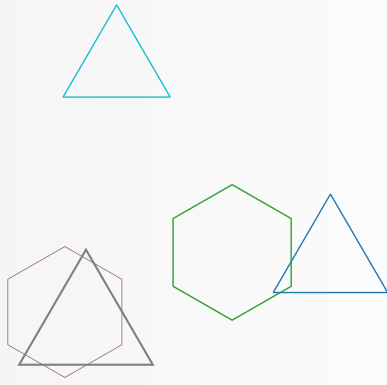[{"shape": "triangle", "thickness": 1, "radius": 0.85, "center": [0.853, 0.325]}, {"shape": "hexagon", "thickness": 1, "radius": 0.88, "center": [0.599, 0.344]}, {"shape": "hexagon", "thickness": 0.5, "radius": 0.85, "center": [0.167, 0.19]}, {"shape": "triangle", "thickness": 1.5, "radius": 1.0, "center": [0.222, 0.152]}, {"shape": "triangle", "thickness": 1, "radius": 0.8, "center": [0.301, 0.828]}]